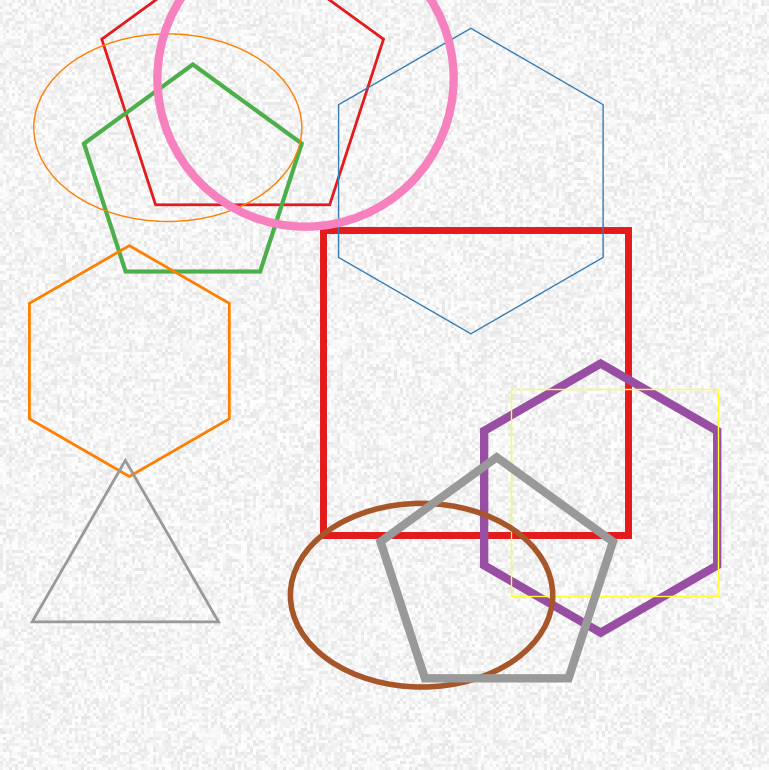[{"shape": "square", "thickness": 2.5, "radius": 0.99, "center": [0.617, 0.503]}, {"shape": "pentagon", "thickness": 1, "radius": 0.96, "center": [0.315, 0.89]}, {"shape": "hexagon", "thickness": 0.5, "radius": 0.99, "center": [0.611, 0.765]}, {"shape": "pentagon", "thickness": 1.5, "radius": 0.74, "center": [0.25, 0.768]}, {"shape": "hexagon", "thickness": 3, "radius": 0.87, "center": [0.78, 0.353]}, {"shape": "oval", "thickness": 0.5, "radius": 0.87, "center": [0.218, 0.834]}, {"shape": "hexagon", "thickness": 1, "radius": 0.75, "center": [0.168, 0.531]}, {"shape": "square", "thickness": 0.5, "radius": 0.67, "center": [0.798, 0.361]}, {"shape": "oval", "thickness": 2, "radius": 0.85, "center": [0.547, 0.227]}, {"shape": "circle", "thickness": 3, "radius": 0.96, "center": [0.397, 0.898]}, {"shape": "triangle", "thickness": 1, "radius": 0.7, "center": [0.163, 0.262]}, {"shape": "pentagon", "thickness": 3, "radius": 0.79, "center": [0.645, 0.247]}]